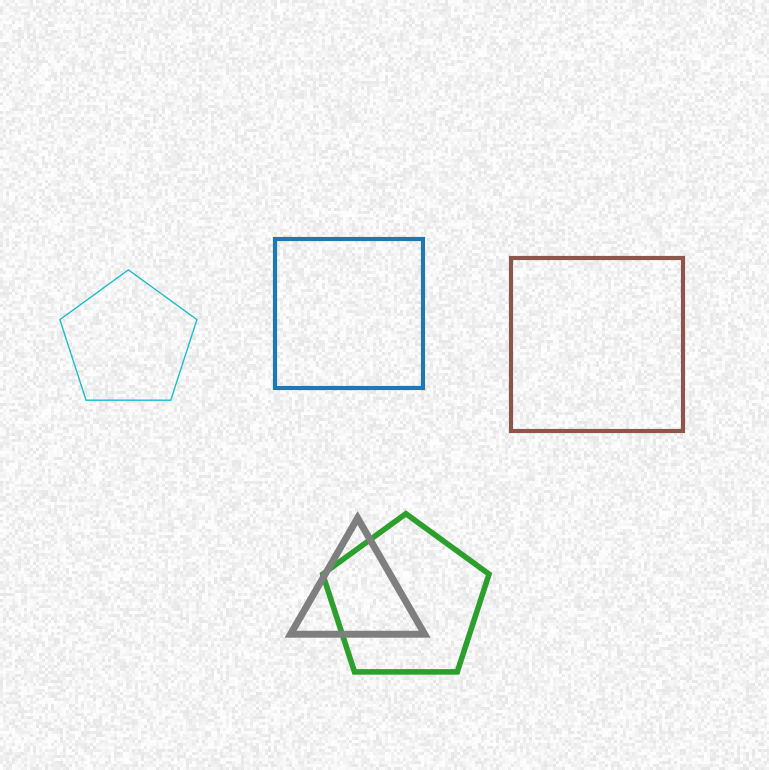[{"shape": "square", "thickness": 1.5, "radius": 0.48, "center": [0.453, 0.593]}, {"shape": "pentagon", "thickness": 2, "radius": 0.57, "center": [0.527, 0.219]}, {"shape": "square", "thickness": 1.5, "radius": 0.56, "center": [0.775, 0.553]}, {"shape": "triangle", "thickness": 2.5, "radius": 0.5, "center": [0.464, 0.227]}, {"shape": "pentagon", "thickness": 0.5, "radius": 0.47, "center": [0.167, 0.556]}]